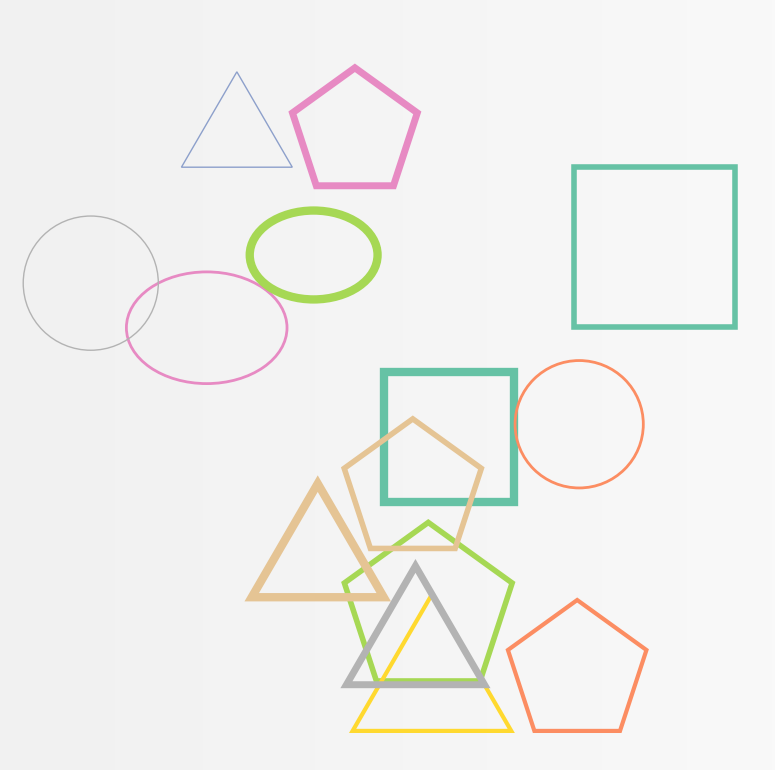[{"shape": "square", "thickness": 2, "radius": 0.52, "center": [0.845, 0.679]}, {"shape": "square", "thickness": 3, "radius": 0.42, "center": [0.579, 0.432]}, {"shape": "circle", "thickness": 1, "radius": 0.41, "center": [0.747, 0.449]}, {"shape": "pentagon", "thickness": 1.5, "radius": 0.47, "center": [0.745, 0.127]}, {"shape": "triangle", "thickness": 0.5, "radius": 0.41, "center": [0.306, 0.824]}, {"shape": "oval", "thickness": 1, "radius": 0.52, "center": [0.267, 0.574]}, {"shape": "pentagon", "thickness": 2.5, "radius": 0.42, "center": [0.458, 0.827]}, {"shape": "oval", "thickness": 3, "radius": 0.41, "center": [0.405, 0.669]}, {"shape": "pentagon", "thickness": 2, "radius": 0.57, "center": [0.553, 0.208]}, {"shape": "triangle", "thickness": 1.5, "radius": 0.59, "center": [0.557, 0.11]}, {"shape": "triangle", "thickness": 3, "radius": 0.49, "center": [0.41, 0.274]}, {"shape": "pentagon", "thickness": 2, "radius": 0.47, "center": [0.533, 0.363]}, {"shape": "triangle", "thickness": 2.5, "radius": 0.51, "center": [0.536, 0.162]}, {"shape": "circle", "thickness": 0.5, "radius": 0.44, "center": [0.117, 0.632]}]